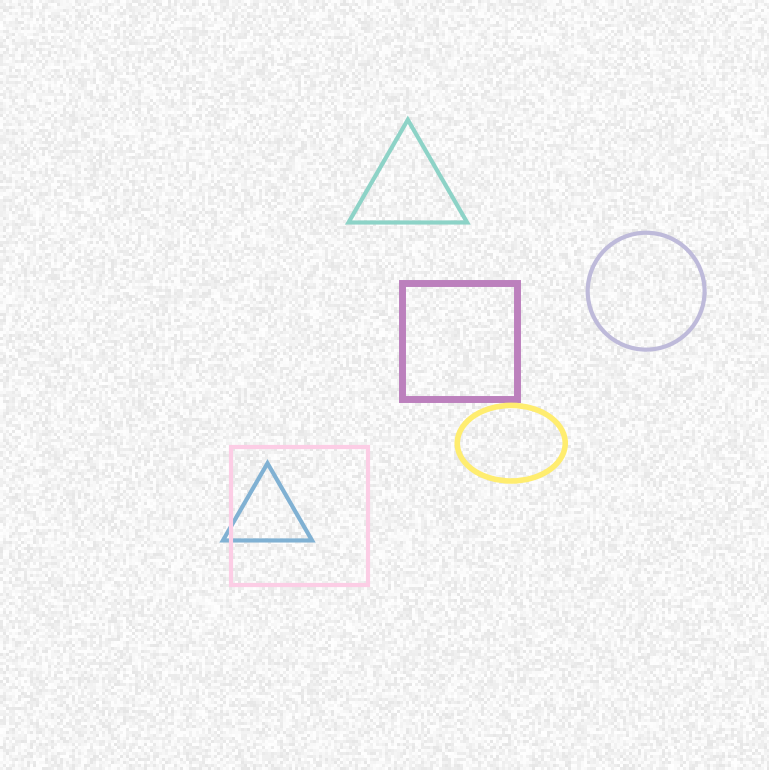[{"shape": "triangle", "thickness": 1.5, "radius": 0.44, "center": [0.53, 0.756]}, {"shape": "circle", "thickness": 1.5, "radius": 0.38, "center": [0.839, 0.622]}, {"shape": "triangle", "thickness": 1.5, "radius": 0.33, "center": [0.347, 0.332]}, {"shape": "square", "thickness": 1.5, "radius": 0.45, "center": [0.389, 0.33]}, {"shape": "square", "thickness": 2.5, "radius": 0.37, "center": [0.597, 0.557]}, {"shape": "oval", "thickness": 2, "radius": 0.35, "center": [0.664, 0.424]}]